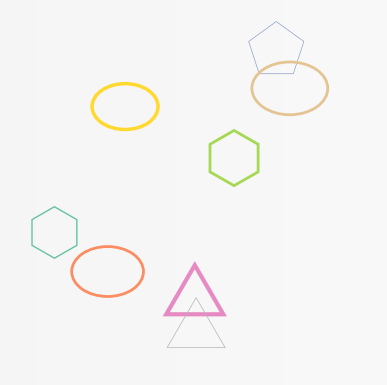[{"shape": "hexagon", "thickness": 1, "radius": 0.33, "center": [0.14, 0.396]}, {"shape": "oval", "thickness": 2, "radius": 0.46, "center": [0.278, 0.295]}, {"shape": "pentagon", "thickness": 0.5, "radius": 0.37, "center": [0.713, 0.869]}, {"shape": "triangle", "thickness": 3, "radius": 0.43, "center": [0.503, 0.226]}, {"shape": "hexagon", "thickness": 2, "radius": 0.36, "center": [0.604, 0.589]}, {"shape": "oval", "thickness": 2.5, "radius": 0.43, "center": [0.323, 0.723]}, {"shape": "oval", "thickness": 2, "radius": 0.49, "center": [0.748, 0.77]}, {"shape": "triangle", "thickness": 0.5, "radius": 0.43, "center": [0.506, 0.14]}]